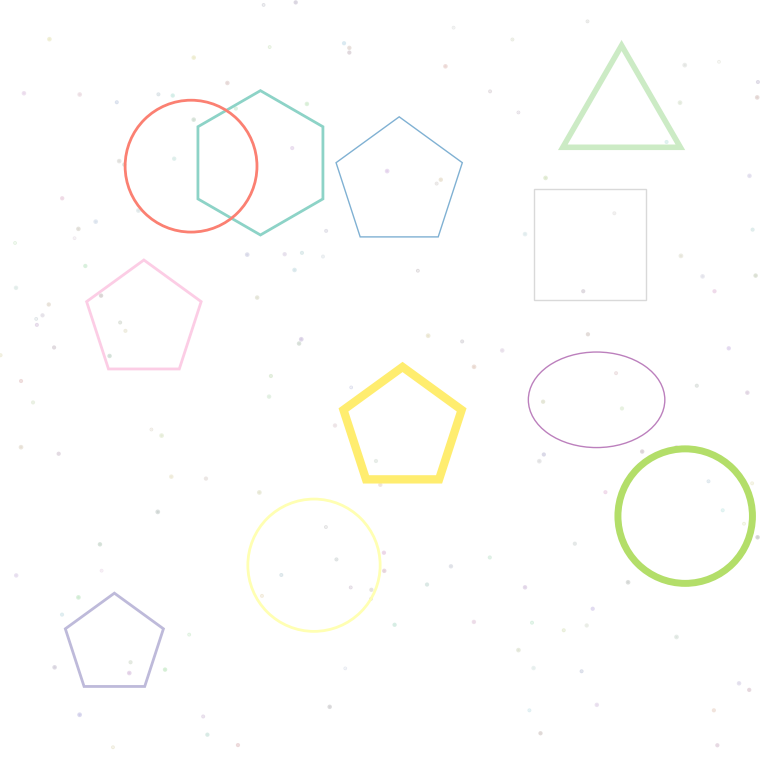[{"shape": "hexagon", "thickness": 1, "radius": 0.47, "center": [0.338, 0.789]}, {"shape": "circle", "thickness": 1, "radius": 0.43, "center": [0.408, 0.266]}, {"shape": "pentagon", "thickness": 1, "radius": 0.33, "center": [0.149, 0.163]}, {"shape": "circle", "thickness": 1, "radius": 0.43, "center": [0.248, 0.784]}, {"shape": "pentagon", "thickness": 0.5, "radius": 0.43, "center": [0.518, 0.762]}, {"shape": "circle", "thickness": 2.5, "radius": 0.44, "center": [0.89, 0.33]}, {"shape": "pentagon", "thickness": 1, "radius": 0.39, "center": [0.187, 0.584]}, {"shape": "square", "thickness": 0.5, "radius": 0.36, "center": [0.766, 0.682]}, {"shape": "oval", "thickness": 0.5, "radius": 0.44, "center": [0.775, 0.481]}, {"shape": "triangle", "thickness": 2, "radius": 0.44, "center": [0.807, 0.853]}, {"shape": "pentagon", "thickness": 3, "radius": 0.4, "center": [0.523, 0.443]}]